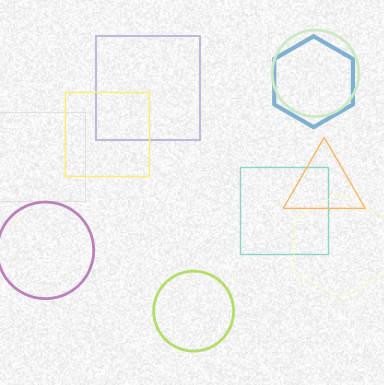[{"shape": "square", "thickness": 1, "radius": 0.57, "center": [0.738, 0.453]}, {"shape": "hexagon", "thickness": 0.5, "radius": 0.68, "center": [0.882, 0.361]}, {"shape": "square", "thickness": 1.5, "radius": 0.68, "center": [0.385, 0.771]}, {"shape": "hexagon", "thickness": 3, "radius": 0.59, "center": [0.815, 0.788]}, {"shape": "triangle", "thickness": 1, "radius": 0.61, "center": [0.842, 0.52]}, {"shape": "circle", "thickness": 2, "radius": 0.52, "center": [0.503, 0.192]}, {"shape": "square", "thickness": 0.5, "radius": 0.58, "center": [0.104, 0.593]}, {"shape": "circle", "thickness": 2, "radius": 0.63, "center": [0.118, 0.35]}, {"shape": "circle", "thickness": 2, "radius": 0.56, "center": [0.819, 0.81]}, {"shape": "square", "thickness": 1, "radius": 0.55, "center": [0.279, 0.653]}]